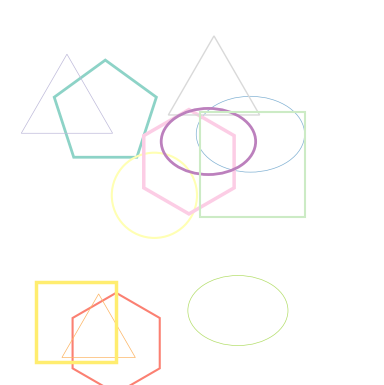[{"shape": "pentagon", "thickness": 2, "radius": 0.7, "center": [0.274, 0.704]}, {"shape": "circle", "thickness": 1.5, "radius": 0.55, "center": [0.401, 0.493]}, {"shape": "triangle", "thickness": 0.5, "radius": 0.69, "center": [0.174, 0.722]}, {"shape": "hexagon", "thickness": 1.5, "radius": 0.65, "center": [0.302, 0.109]}, {"shape": "oval", "thickness": 0.5, "radius": 0.7, "center": [0.65, 0.651]}, {"shape": "triangle", "thickness": 0.5, "radius": 0.55, "center": [0.256, 0.126]}, {"shape": "oval", "thickness": 0.5, "radius": 0.65, "center": [0.618, 0.193]}, {"shape": "hexagon", "thickness": 2.5, "radius": 0.68, "center": [0.491, 0.58]}, {"shape": "triangle", "thickness": 1, "radius": 0.68, "center": [0.556, 0.77]}, {"shape": "oval", "thickness": 2, "radius": 0.61, "center": [0.541, 0.633]}, {"shape": "square", "thickness": 1.5, "radius": 0.68, "center": [0.655, 0.572]}, {"shape": "square", "thickness": 2.5, "radius": 0.52, "center": [0.197, 0.163]}]